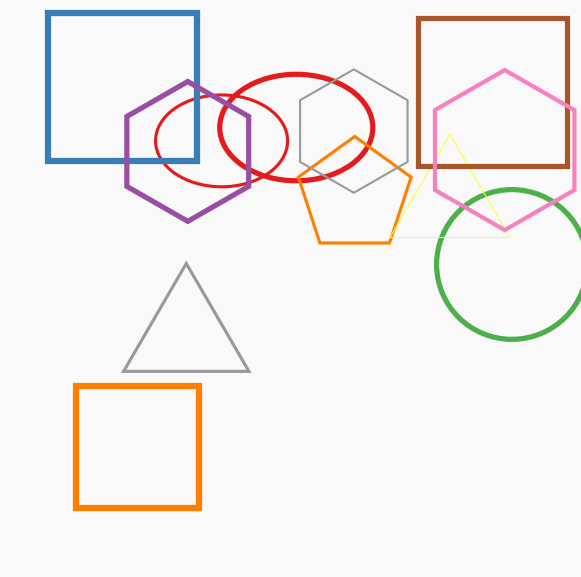[{"shape": "oval", "thickness": 2.5, "radius": 0.66, "center": [0.51, 0.778]}, {"shape": "oval", "thickness": 1.5, "radius": 0.57, "center": [0.381, 0.755]}, {"shape": "square", "thickness": 3, "radius": 0.64, "center": [0.211, 0.849]}, {"shape": "circle", "thickness": 2.5, "radius": 0.65, "center": [0.881, 0.541]}, {"shape": "hexagon", "thickness": 2.5, "radius": 0.61, "center": [0.323, 0.737]}, {"shape": "square", "thickness": 3, "radius": 0.53, "center": [0.237, 0.226]}, {"shape": "pentagon", "thickness": 1.5, "radius": 0.51, "center": [0.61, 0.661]}, {"shape": "triangle", "thickness": 0.5, "radius": 0.6, "center": [0.774, 0.647]}, {"shape": "square", "thickness": 2.5, "radius": 0.64, "center": [0.848, 0.839]}, {"shape": "hexagon", "thickness": 2, "radius": 0.69, "center": [0.868, 0.739]}, {"shape": "hexagon", "thickness": 1, "radius": 0.53, "center": [0.609, 0.772]}, {"shape": "triangle", "thickness": 1.5, "radius": 0.62, "center": [0.32, 0.418]}]